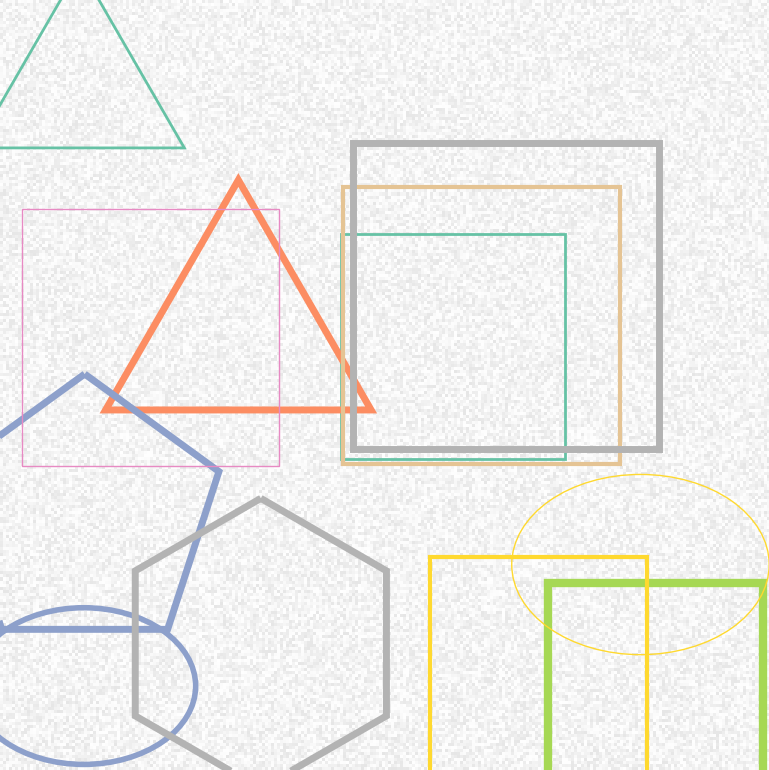[{"shape": "square", "thickness": 1, "radius": 0.73, "center": [0.588, 0.55]}, {"shape": "triangle", "thickness": 1, "radius": 0.78, "center": [0.104, 0.886]}, {"shape": "triangle", "thickness": 2.5, "radius": 1.0, "center": [0.31, 0.567]}, {"shape": "pentagon", "thickness": 2.5, "radius": 0.92, "center": [0.11, 0.331]}, {"shape": "oval", "thickness": 2, "radius": 0.73, "center": [0.109, 0.109]}, {"shape": "square", "thickness": 0.5, "radius": 0.83, "center": [0.196, 0.562]}, {"shape": "square", "thickness": 3, "radius": 0.7, "center": [0.851, 0.102]}, {"shape": "square", "thickness": 1.5, "radius": 0.7, "center": [0.7, 0.136]}, {"shape": "oval", "thickness": 0.5, "radius": 0.84, "center": [0.832, 0.267]}, {"shape": "square", "thickness": 1.5, "radius": 0.9, "center": [0.625, 0.577]}, {"shape": "hexagon", "thickness": 2.5, "radius": 0.94, "center": [0.339, 0.164]}, {"shape": "square", "thickness": 2.5, "radius": 0.99, "center": [0.657, 0.616]}]